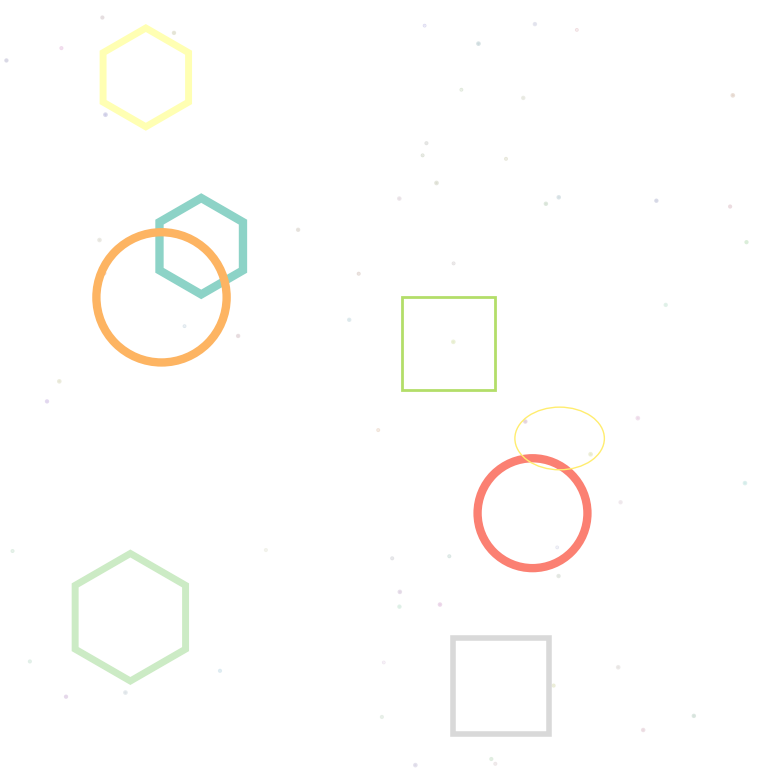[{"shape": "hexagon", "thickness": 3, "radius": 0.31, "center": [0.261, 0.68]}, {"shape": "hexagon", "thickness": 2.5, "radius": 0.32, "center": [0.189, 0.899]}, {"shape": "circle", "thickness": 3, "radius": 0.36, "center": [0.692, 0.334]}, {"shape": "circle", "thickness": 3, "radius": 0.42, "center": [0.21, 0.614]}, {"shape": "square", "thickness": 1, "radius": 0.3, "center": [0.582, 0.554]}, {"shape": "square", "thickness": 2, "radius": 0.31, "center": [0.65, 0.11]}, {"shape": "hexagon", "thickness": 2.5, "radius": 0.41, "center": [0.169, 0.198]}, {"shape": "oval", "thickness": 0.5, "radius": 0.29, "center": [0.727, 0.431]}]